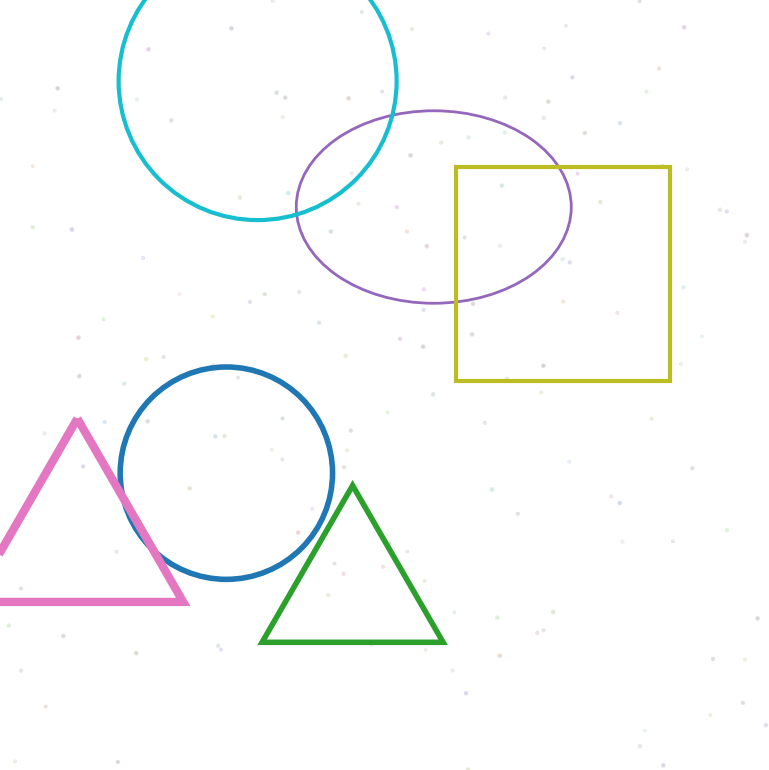[{"shape": "circle", "thickness": 2, "radius": 0.69, "center": [0.294, 0.385]}, {"shape": "triangle", "thickness": 2, "radius": 0.68, "center": [0.458, 0.234]}, {"shape": "oval", "thickness": 1, "radius": 0.89, "center": [0.563, 0.731]}, {"shape": "triangle", "thickness": 3, "radius": 0.79, "center": [0.1, 0.298]}, {"shape": "square", "thickness": 1.5, "radius": 0.7, "center": [0.731, 0.644]}, {"shape": "circle", "thickness": 1.5, "radius": 0.9, "center": [0.335, 0.895]}]